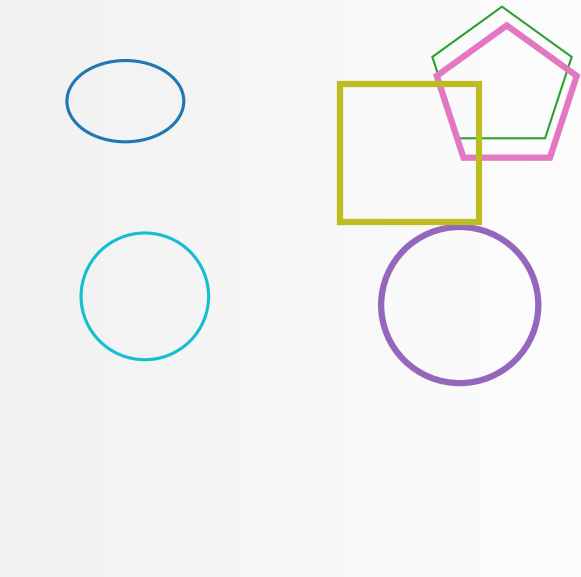[{"shape": "oval", "thickness": 1.5, "radius": 0.5, "center": [0.216, 0.824]}, {"shape": "pentagon", "thickness": 1, "radius": 0.63, "center": [0.864, 0.862]}, {"shape": "circle", "thickness": 3, "radius": 0.68, "center": [0.791, 0.471]}, {"shape": "pentagon", "thickness": 3, "radius": 0.63, "center": [0.872, 0.829]}, {"shape": "square", "thickness": 3, "radius": 0.6, "center": [0.705, 0.735]}, {"shape": "circle", "thickness": 1.5, "radius": 0.55, "center": [0.249, 0.486]}]